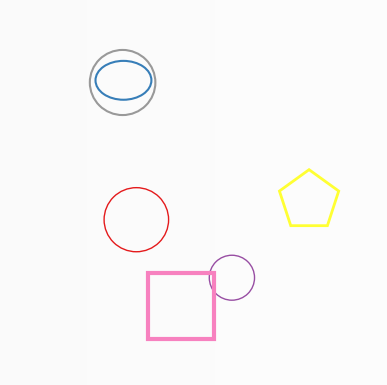[{"shape": "circle", "thickness": 1, "radius": 0.42, "center": [0.352, 0.429]}, {"shape": "oval", "thickness": 1.5, "radius": 0.36, "center": [0.319, 0.791]}, {"shape": "circle", "thickness": 1, "radius": 0.29, "center": [0.598, 0.279]}, {"shape": "pentagon", "thickness": 2, "radius": 0.4, "center": [0.798, 0.479]}, {"shape": "square", "thickness": 3, "radius": 0.42, "center": [0.467, 0.205]}, {"shape": "circle", "thickness": 1.5, "radius": 0.42, "center": [0.316, 0.786]}]